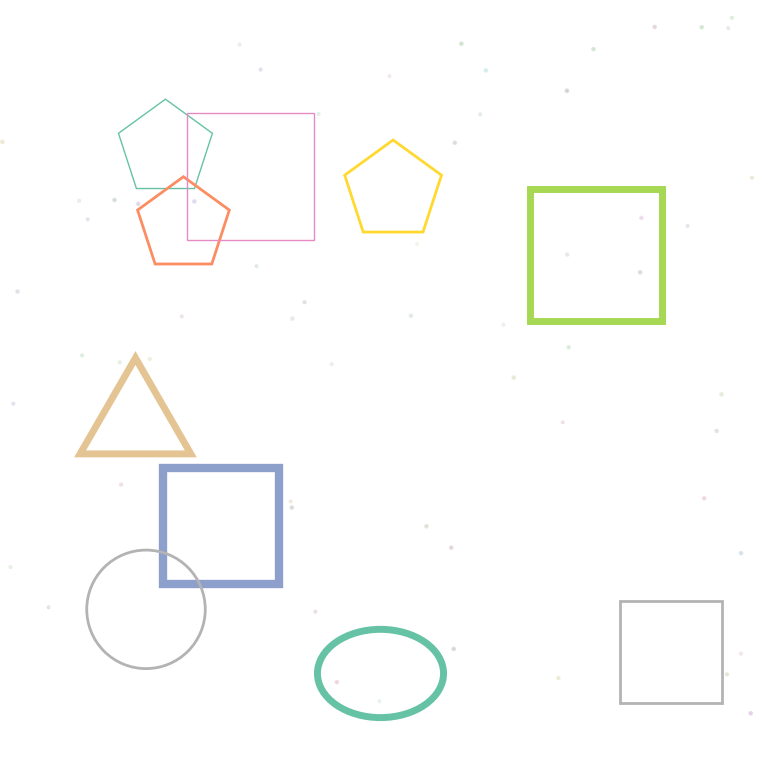[{"shape": "pentagon", "thickness": 0.5, "radius": 0.32, "center": [0.215, 0.807]}, {"shape": "oval", "thickness": 2.5, "radius": 0.41, "center": [0.494, 0.125]}, {"shape": "pentagon", "thickness": 1, "radius": 0.31, "center": [0.238, 0.708]}, {"shape": "square", "thickness": 3, "radius": 0.38, "center": [0.287, 0.317]}, {"shape": "square", "thickness": 0.5, "radius": 0.41, "center": [0.325, 0.77]}, {"shape": "square", "thickness": 2.5, "radius": 0.43, "center": [0.774, 0.669]}, {"shape": "pentagon", "thickness": 1, "radius": 0.33, "center": [0.511, 0.752]}, {"shape": "triangle", "thickness": 2.5, "radius": 0.42, "center": [0.176, 0.452]}, {"shape": "square", "thickness": 1, "radius": 0.33, "center": [0.871, 0.154]}, {"shape": "circle", "thickness": 1, "radius": 0.38, "center": [0.19, 0.209]}]